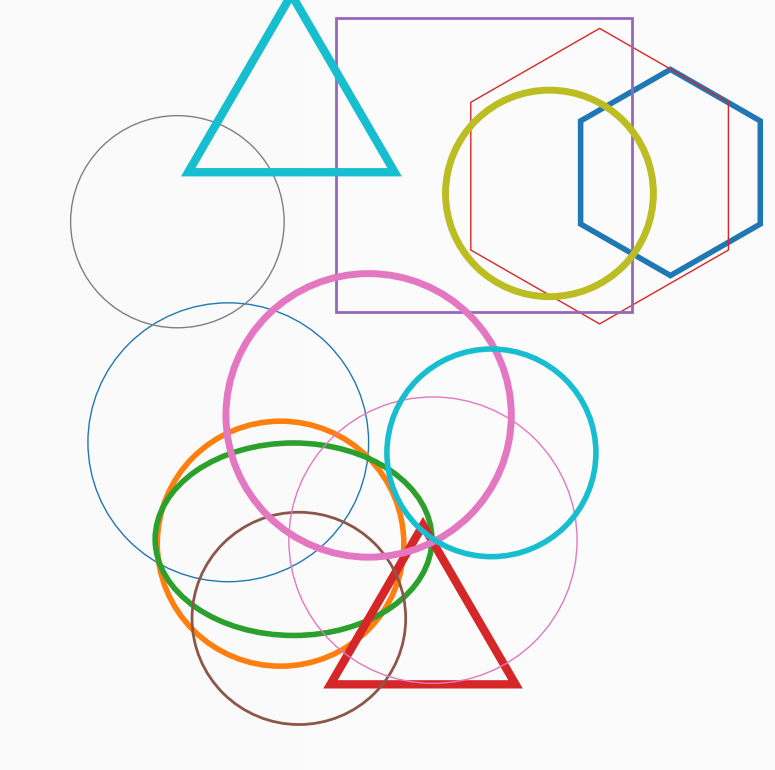[{"shape": "circle", "thickness": 0.5, "radius": 0.91, "center": [0.295, 0.426]}, {"shape": "hexagon", "thickness": 2, "radius": 0.67, "center": [0.865, 0.776]}, {"shape": "circle", "thickness": 2, "radius": 0.8, "center": [0.362, 0.294]}, {"shape": "oval", "thickness": 2, "radius": 0.89, "center": [0.379, 0.3]}, {"shape": "triangle", "thickness": 3, "radius": 0.69, "center": [0.546, 0.18]}, {"shape": "hexagon", "thickness": 0.5, "radius": 0.96, "center": [0.774, 0.771]}, {"shape": "square", "thickness": 1, "radius": 0.96, "center": [0.625, 0.785]}, {"shape": "circle", "thickness": 1, "radius": 0.69, "center": [0.386, 0.197]}, {"shape": "circle", "thickness": 2.5, "radius": 0.92, "center": [0.476, 0.461]}, {"shape": "circle", "thickness": 0.5, "radius": 0.93, "center": [0.559, 0.298]}, {"shape": "circle", "thickness": 0.5, "radius": 0.69, "center": [0.229, 0.712]}, {"shape": "circle", "thickness": 2.5, "radius": 0.67, "center": [0.709, 0.749]}, {"shape": "circle", "thickness": 2, "radius": 0.67, "center": [0.634, 0.412]}, {"shape": "triangle", "thickness": 3, "radius": 0.77, "center": [0.376, 0.853]}]